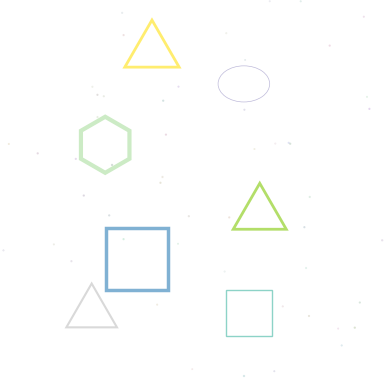[{"shape": "square", "thickness": 1, "radius": 0.3, "center": [0.647, 0.188]}, {"shape": "oval", "thickness": 0.5, "radius": 0.34, "center": [0.633, 0.782]}, {"shape": "square", "thickness": 2.5, "radius": 0.4, "center": [0.356, 0.327]}, {"shape": "triangle", "thickness": 2, "radius": 0.4, "center": [0.675, 0.444]}, {"shape": "triangle", "thickness": 1.5, "radius": 0.38, "center": [0.238, 0.188]}, {"shape": "hexagon", "thickness": 3, "radius": 0.36, "center": [0.273, 0.624]}, {"shape": "triangle", "thickness": 2, "radius": 0.41, "center": [0.395, 0.866]}]